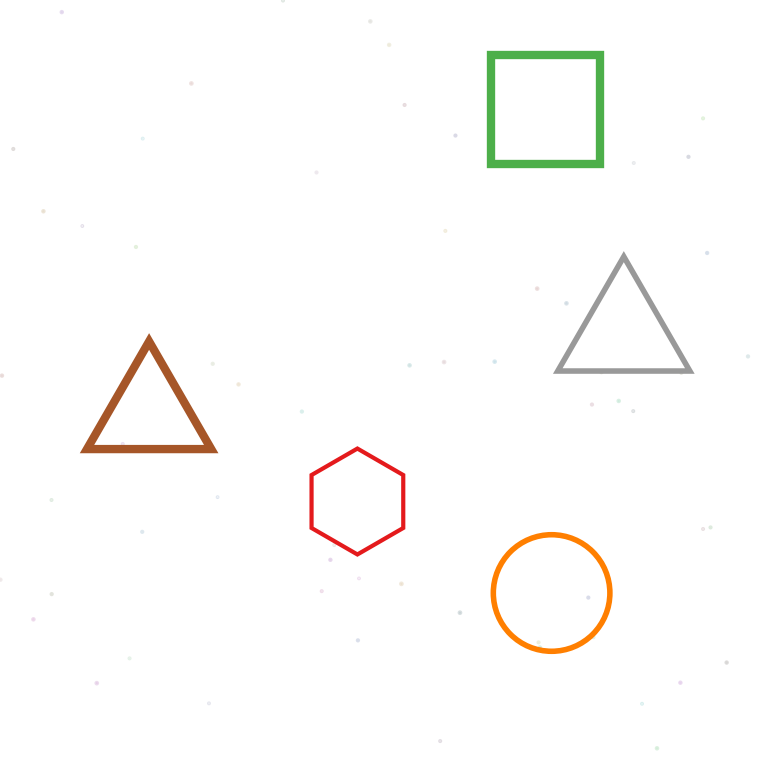[{"shape": "hexagon", "thickness": 1.5, "radius": 0.34, "center": [0.464, 0.349]}, {"shape": "square", "thickness": 3, "radius": 0.35, "center": [0.709, 0.857]}, {"shape": "circle", "thickness": 2, "radius": 0.38, "center": [0.716, 0.23]}, {"shape": "triangle", "thickness": 3, "radius": 0.47, "center": [0.194, 0.463]}, {"shape": "triangle", "thickness": 2, "radius": 0.5, "center": [0.81, 0.568]}]